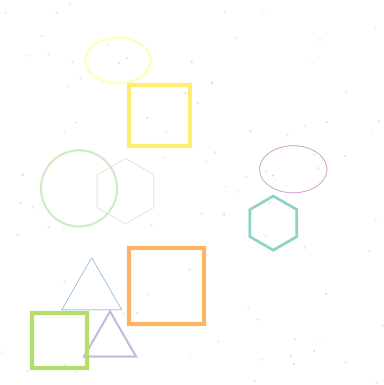[{"shape": "hexagon", "thickness": 2, "radius": 0.35, "center": [0.71, 0.42]}, {"shape": "oval", "thickness": 1.5, "radius": 0.42, "center": [0.306, 0.843]}, {"shape": "triangle", "thickness": 1.5, "radius": 0.39, "center": [0.286, 0.113]}, {"shape": "triangle", "thickness": 0.5, "radius": 0.45, "center": [0.238, 0.24]}, {"shape": "square", "thickness": 3, "radius": 0.49, "center": [0.433, 0.257]}, {"shape": "square", "thickness": 3, "radius": 0.36, "center": [0.154, 0.116]}, {"shape": "hexagon", "thickness": 0.5, "radius": 0.43, "center": [0.326, 0.503]}, {"shape": "oval", "thickness": 0.5, "radius": 0.44, "center": [0.762, 0.56]}, {"shape": "circle", "thickness": 1.5, "radius": 0.5, "center": [0.205, 0.511]}, {"shape": "square", "thickness": 3, "radius": 0.39, "center": [0.414, 0.7]}]